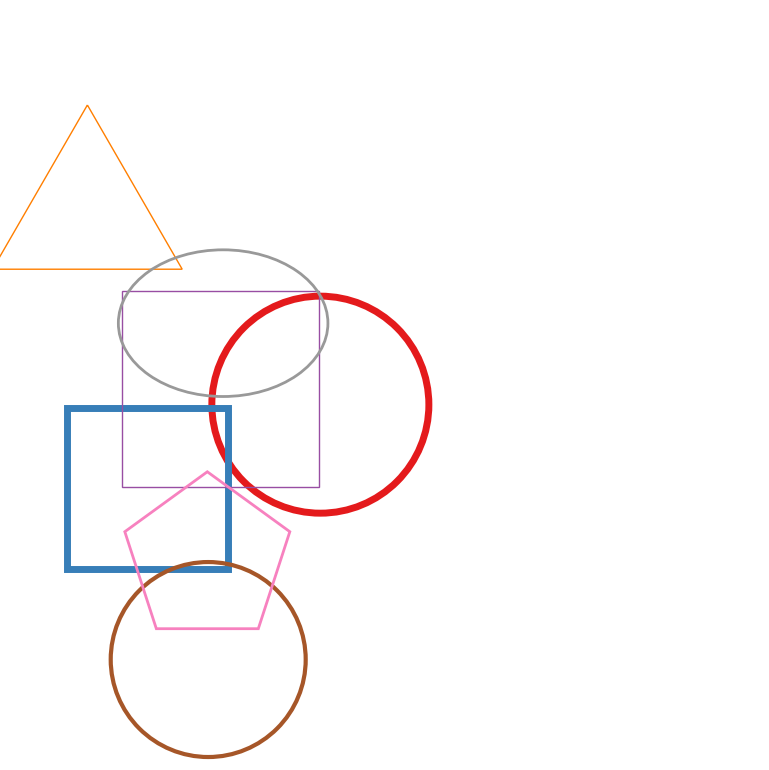[{"shape": "circle", "thickness": 2.5, "radius": 0.7, "center": [0.416, 0.474]}, {"shape": "square", "thickness": 2.5, "radius": 0.52, "center": [0.191, 0.365]}, {"shape": "square", "thickness": 0.5, "radius": 0.64, "center": [0.286, 0.495]}, {"shape": "triangle", "thickness": 0.5, "radius": 0.71, "center": [0.113, 0.721]}, {"shape": "circle", "thickness": 1.5, "radius": 0.63, "center": [0.27, 0.143]}, {"shape": "pentagon", "thickness": 1, "radius": 0.56, "center": [0.269, 0.275]}, {"shape": "oval", "thickness": 1, "radius": 0.68, "center": [0.29, 0.58]}]